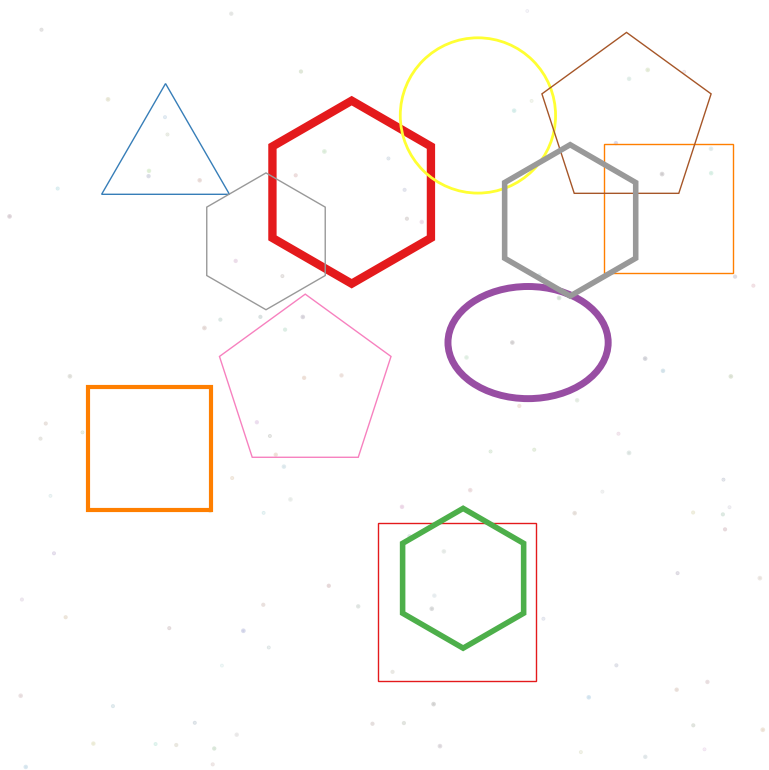[{"shape": "square", "thickness": 0.5, "radius": 0.51, "center": [0.594, 0.218]}, {"shape": "hexagon", "thickness": 3, "radius": 0.59, "center": [0.457, 0.75]}, {"shape": "triangle", "thickness": 0.5, "radius": 0.48, "center": [0.215, 0.796]}, {"shape": "hexagon", "thickness": 2, "radius": 0.45, "center": [0.601, 0.249]}, {"shape": "oval", "thickness": 2.5, "radius": 0.52, "center": [0.686, 0.555]}, {"shape": "square", "thickness": 1.5, "radius": 0.4, "center": [0.194, 0.417]}, {"shape": "square", "thickness": 0.5, "radius": 0.42, "center": [0.868, 0.729]}, {"shape": "circle", "thickness": 1, "radius": 0.5, "center": [0.621, 0.85]}, {"shape": "pentagon", "thickness": 0.5, "radius": 0.58, "center": [0.814, 0.842]}, {"shape": "pentagon", "thickness": 0.5, "radius": 0.59, "center": [0.396, 0.501]}, {"shape": "hexagon", "thickness": 2, "radius": 0.49, "center": [0.74, 0.714]}, {"shape": "hexagon", "thickness": 0.5, "radius": 0.44, "center": [0.345, 0.687]}]